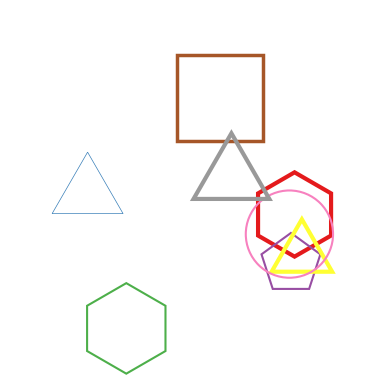[{"shape": "hexagon", "thickness": 3, "radius": 0.55, "center": [0.765, 0.443]}, {"shape": "triangle", "thickness": 0.5, "radius": 0.53, "center": [0.228, 0.498]}, {"shape": "hexagon", "thickness": 1.5, "radius": 0.59, "center": [0.328, 0.147]}, {"shape": "pentagon", "thickness": 1.5, "radius": 0.4, "center": [0.756, 0.315]}, {"shape": "triangle", "thickness": 3, "radius": 0.45, "center": [0.784, 0.34]}, {"shape": "square", "thickness": 2.5, "radius": 0.56, "center": [0.572, 0.746]}, {"shape": "circle", "thickness": 1.5, "radius": 0.57, "center": [0.752, 0.392]}, {"shape": "triangle", "thickness": 3, "radius": 0.57, "center": [0.601, 0.54]}]